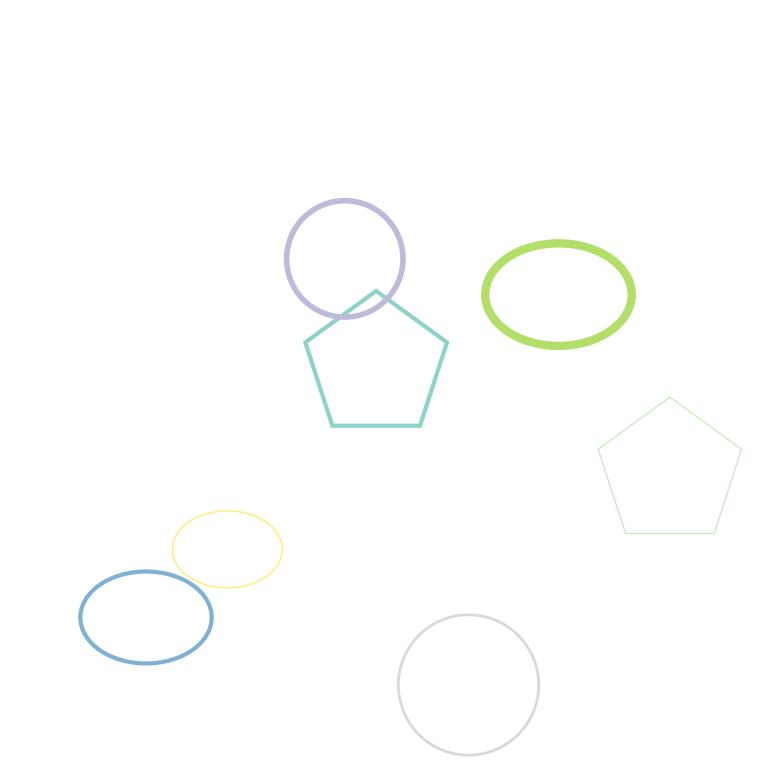[{"shape": "pentagon", "thickness": 1.5, "radius": 0.48, "center": [0.489, 0.525]}, {"shape": "circle", "thickness": 2, "radius": 0.38, "center": [0.448, 0.664]}, {"shape": "oval", "thickness": 1.5, "radius": 0.43, "center": [0.19, 0.198]}, {"shape": "oval", "thickness": 3, "radius": 0.48, "center": [0.725, 0.617]}, {"shape": "circle", "thickness": 1, "radius": 0.46, "center": [0.608, 0.11]}, {"shape": "pentagon", "thickness": 0.5, "radius": 0.49, "center": [0.87, 0.386]}, {"shape": "oval", "thickness": 0.5, "radius": 0.36, "center": [0.295, 0.287]}]